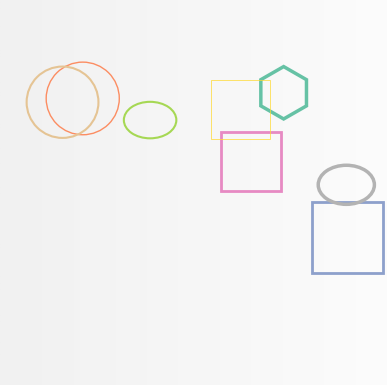[{"shape": "hexagon", "thickness": 2.5, "radius": 0.34, "center": [0.732, 0.759]}, {"shape": "circle", "thickness": 1, "radius": 0.47, "center": [0.214, 0.744]}, {"shape": "square", "thickness": 2, "radius": 0.46, "center": [0.897, 0.384]}, {"shape": "square", "thickness": 2, "radius": 0.39, "center": [0.648, 0.58]}, {"shape": "oval", "thickness": 1.5, "radius": 0.34, "center": [0.387, 0.688]}, {"shape": "square", "thickness": 0.5, "radius": 0.39, "center": [0.621, 0.715]}, {"shape": "circle", "thickness": 1.5, "radius": 0.46, "center": [0.161, 0.734]}, {"shape": "oval", "thickness": 2.5, "radius": 0.36, "center": [0.894, 0.52]}]